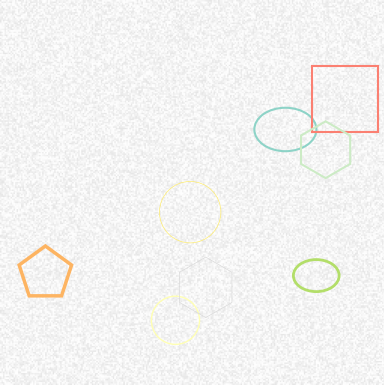[{"shape": "oval", "thickness": 1.5, "radius": 0.4, "center": [0.741, 0.664]}, {"shape": "circle", "thickness": 1, "radius": 0.31, "center": [0.456, 0.168]}, {"shape": "square", "thickness": 1.5, "radius": 0.43, "center": [0.896, 0.742]}, {"shape": "pentagon", "thickness": 2.5, "radius": 0.36, "center": [0.118, 0.289]}, {"shape": "oval", "thickness": 2, "radius": 0.3, "center": [0.821, 0.284]}, {"shape": "hexagon", "thickness": 0.5, "radius": 0.39, "center": [0.534, 0.254]}, {"shape": "hexagon", "thickness": 1.5, "radius": 0.37, "center": [0.846, 0.611]}, {"shape": "circle", "thickness": 0.5, "radius": 0.4, "center": [0.494, 0.449]}]